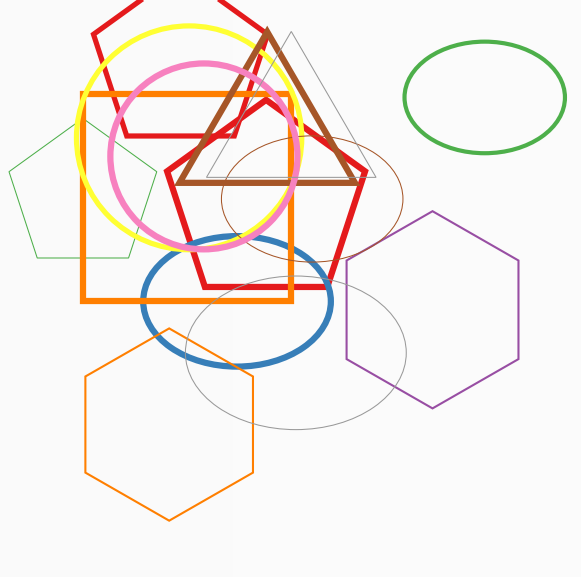[{"shape": "pentagon", "thickness": 2.5, "radius": 0.79, "center": [0.311, 0.891]}, {"shape": "pentagon", "thickness": 3, "radius": 0.9, "center": [0.458, 0.647]}, {"shape": "oval", "thickness": 3, "radius": 0.81, "center": [0.408, 0.477]}, {"shape": "oval", "thickness": 2, "radius": 0.69, "center": [0.834, 0.83]}, {"shape": "pentagon", "thickness": 0.5, "radius": 0.67, "center": [0.143, 0.661]}, {"shape": "hexagon", "thickness": 1, "radius": 0.85, "center": [0.744, 0.463]}, {"shape": "hexagon", "thickness": 1, "radius": 0.83, "center": [0.291, 0.264]}, {"shape": "square", "thickness": 3, "radius": 0.89, "center": [0.322, 0.657]}, {"shape": "circle", "thickness": 2.5, "radius": 0.97, "center": [0.325, 0.76]}, {"shape": "oval", "thickness": 0.5, "radius": 0.78, "center": [0.537, 0.655]}, {"shape": "triangle", "thickness": 3, "radius": 0.87, "center": [0.46, 0.77]}, {"shape": "circle", "thickness": 3, "radius": 0.8, "center": [0.351, 0.728]}, {"shape": "triangle", "thickness": 0.5, "radius": 0.84, "center": [0.501, 0.776]}, {"shape": "oval", "thickness": 0.5, "radius": 0.95, "center": [0.509, 0.388]}]